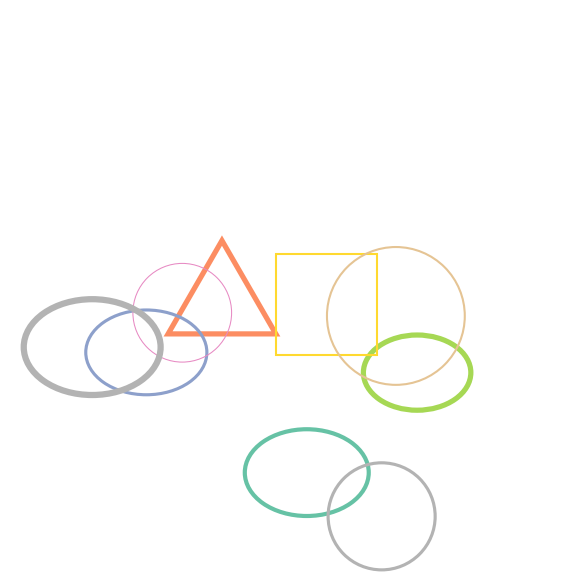[{"shape": "oval", "thickness": 2, "radius": 0.54, "center": [0.531, 0.181]}, {"shape": "triangle", "thickness": 2.5, "radius": 0.54, "center": [0.384, 0.475]}, {"shape": "oval", "thickness": 1.5, "radius": 0.52, "center": [0.253, 0.389]}, {"shape": "circle", "thickness": 0.5, "radius": 0.43, "center": [0.316, 0.458]}, {"shape": "oval", "thickness": 2.5, "radius": 0.47, "center": [0.722, 0.354]}, {"shape": "square", "thickness": 1, "radius": 0.44, "center": [0.565, 0.472]}, {"shape": "circle", "thickness": 1, "radius": 0.6, "center": [0.685, 0.452]}, {"shape": "circle", "thickness": 1.5, "radius": 0.46, "center": [0.661, 0.105]}, {"shape": "oval", "thickness": 3, "radius": 0.59, "center": [0.16, 0.398]}]